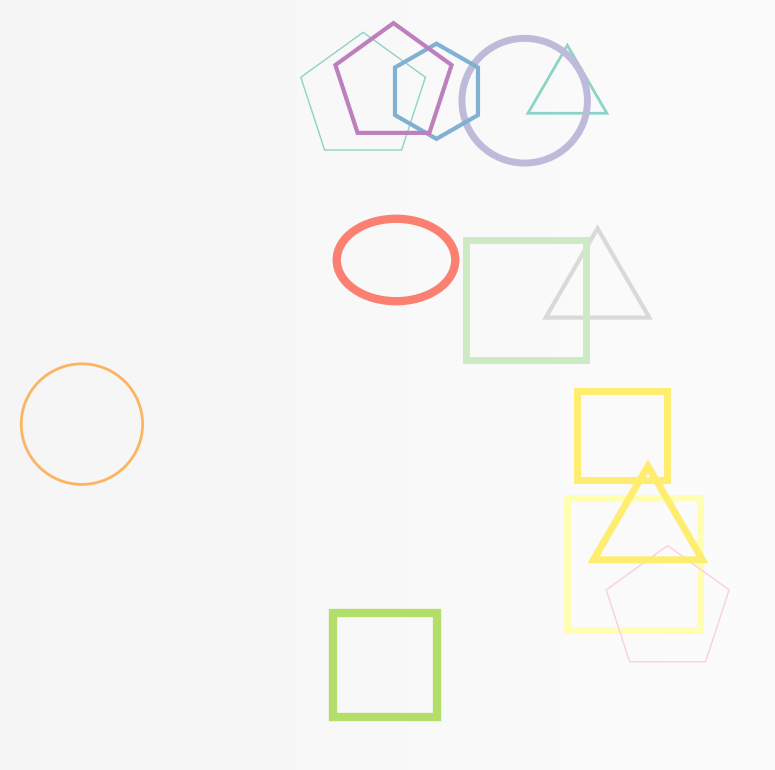[{"shape": "triangle", "thickness": 1, "radius": 0.29, "center": [0.732, 0.882]}, {"shape": "pentagon", "thickness": 0.5, "radius": 0.42, "center": [0.469, 0.874]}, {"shape": "square", "thickness": 2.5, "radius": 0.43, "center": [0.818, 0.268]}, {"shape": "circle", "thickness": 2.5, "radius": 0.4, "center": [0.677, 0.869]}, {"shape": "oval", "thickness": 3, "radius": 0.38, "center": [0.511, 0.662]}, {"shape": "hexagon", "thickness": 1.5, "radius": 0.31, "center": [0.563, 0.881]}, {"shape": "circle", "thickness": 1, "radius": 0.39, "center": [0.106, 0.449]}, {"shape": "square", "thickness": 3, "radius": 0.34, "center": [0.497, 0.136]}, {"shape": "pentagon", "thickness": 0.5, "radius": 0.42, "center": [0.861, 0.208]}, {"shape": "triangle", "thickness": 1.5, "radius": 0.39, "center": [0.771, 0.626]}, {"shape": "pentagon", "thickness": 1.5, "radius": 0.39, "center": [0.508, 0.891]}, {"shape": "square", "thickness": 2.5, "radius": 0.39, "center": [0.679, 0.611]}, {"shape": "square", "thickness": 2.5, "radius": 0.29, "center": [0.802, 0.434]}, {"shape": "triangle", "thickness": 2.5, "radius": 0.41, "center": [0.836, 0.314]}]